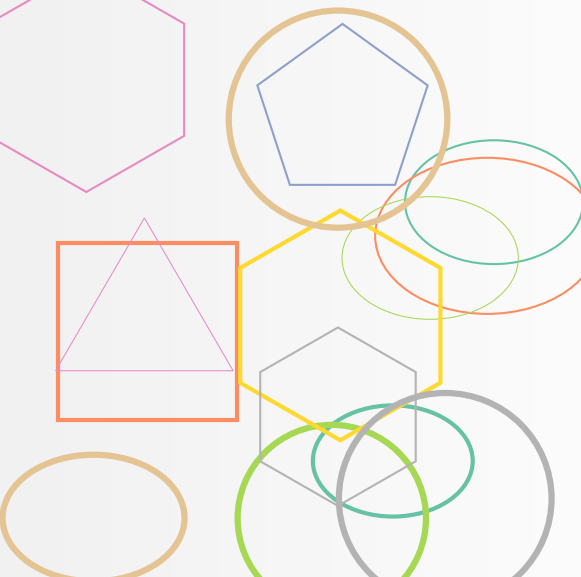[{"shape": "oval", "thickness": 2, "radius": 0.69, "center": [0.676, 0.201]}, {"shape": "oval", "thickness": 1, "radius": 0.77, "center": [0.85, 0.649]}, {"shape": "oval", "thickness": 1, "radius": 0.97, "center": [0.838, 0.591]}, {"shape": "square", "thickness": 2, "radius": 0.77, "center": [0.254, 0.425]}, {"shape": "pentagon", "thickness": 1, "radius": 0.77, "center": [0.589, 0.804]}, {"shape": "triangle", "thickness": 0.5, "radius": 0.88, "center": [0.248, 0.445]}, {"shape": "hexagon", "thickness": 1, "radius": 0.97, "center": [0.148, 0.861]}, {"shape": "circle", "thickness": 3, "radius": 0.81, "center": [0.571, 0.101]}, {"shape": "oval", "thickness": 0.5, "radius": 0.76, "center": [0.74, 0.552]}, {"shape": "hexagon", "thickness": 2, "radius": 0.99, "center": [0.585, 0.436]}, {"shape": "circle", "thickness": 3, "radius": 0.94, "center": [0.582, 0.793]}, {"shape": "oval", "thickness": 3, "radius": 0.78, "center": [0.161, 0.102]}, {"shape": "hexagon", "thickness": 1, "radius": 0.77, "center": [0.581, 0.278]}, {"shape": "circle", "thickness": 3, "radius": 0.91, "center": [0.766, 0.136]}]